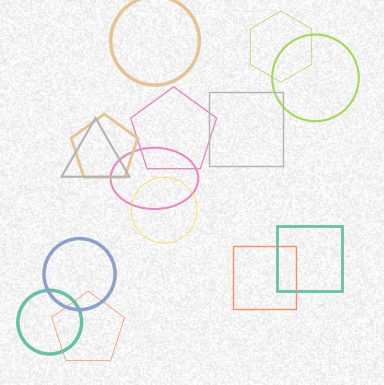[{"shape": "square", "thickness": 2, "radius": 0.42, "center": [0.805, 0.328]}, {"shape": "circle", "thickness": 2.5, "radius": 0.41, "center": [0.129, 0.163]}, {"shape": "square", "thickness": 1, "radius": 0.41, "center": [0.687, 0.279]}, {"shape": "pentagon", "thickness": 0.5, "radius": 0.5, "center": [0.229, 0.144]}, {"shape": "circle", "thickness": 2.5, "radius": 0.46, "center": [0.207, 0.288]}, {"shape": "oval", "thickness": 1.5, "radius": 0.57, "center": [0.401, 0.537]}, {"shape": "pentagon", "thickness": 1, "radius": 0.59, "center": [0.451, 0.657]}, {"shape": "circle", "thickness": 1.5, "radius": 0.56, "center": [0.819, 0.798]}, {"shape": "hexagon", "thickness": 0.5, "radius": 0.46, "center": [0.73, 0.879]}, {"shape": "circle", "thickness": 0.5, "radius": 0.43, "center": [0.426, 0.454]}, {"shape": "circle", "thickness": 2.5, "radius": 0.58, "center": [0.403, 0.894]}, {"shape": "pentagon", "thickness": 2, "radius": 0.45, "center": [0.271, 0.613]}, {"shape": "square", "thickness": 1, "radius": 0.48, "center": [0.639, 0.664]}, {"shape": "triangle", "thickness": 1.5, "radius": 0.51, "center": [0.248, 0.592]}]